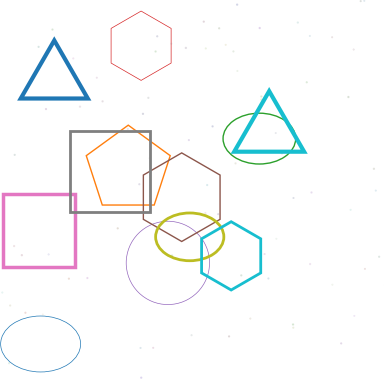[{"shape": "oval", "thickness": 0.5, "radius": 0.52, "center": [0.106, 0.107]}, {"shape": "triangle", "thickness": 3, "radius": 0.5, "center": [0.141, 0.794]}, {"shape": "pentagon", "thickness": 1, "radius": 0.57, "center": [0.333, 0.56]}, {"shape": "oval", "thickness": 1, "radius": 0.47, "center": [0.674, 0.64]}, {"shape": "hexagon", "thickness": 0.5, "radius": 0.45, "center": [0.367, 0.881]}, {"shape": "circle", "thickness": 0.5, "radius": 0.54, "center": [0.436, 0.317]}, {"shape": "hexagon", "thickness": 1, "radius": 0.58, "center": [0.472, 0.488]}, {"shape": "square", "thickness": 2.5, "radius": 0.47, "center": [0.102, 0.401]}, {"shape": "square", "thickness": 2, "radius": 0.52, "center": [0.286, 0.554]}, {"shape": "oval", "thickness": 2, "radius": 0.44, "center": [0.493, 0.385]}, {"shape": "hexagon", "thickness": 2, "radius": 0.44, "center": [0.6, 0.335]}, {"shape": "triangle", "thickness": 3, "radius": 0.52, "center": [0.699, 0.658]}]